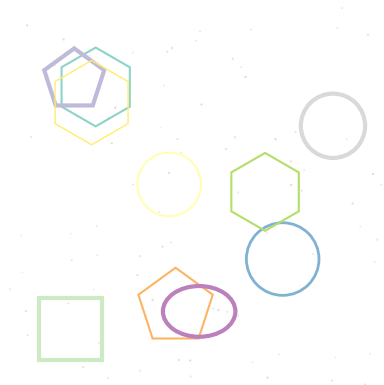[{"shape": "hexagon", "thickness": 1.5, "radius": 0.51, "center": [0.249, 0.774]}, {"shape": "circle", "thickness": 1.5, "radius": 0.41, "center": [0.439, 0.521]}, {"shape": "pentagon", "thickness": 3, "radius": 0.41, "center": [0.193, 0.792]}, {"shape": "circle", "thickness": 2, "radius": 0.47, "center": [0.734, 0.327]}, {"shape": "pentagon", "thickness": 1.5, "radius": 0.51, "center": [0.456, 0.203]}, {"shape": "hexagon", "thickness": 1.5, "radius": 0.51, "center": [0.688, 0.502]}, {"shape": "circle", "thickness": 3, "radius": 0.42, "center": [0.865, 0.673]}, {"shape": "oval", "thickness": 3, "radius": 0.47, "center": [0.517, 0.191]}, {"shape": "square", "thickness": 3, "radius": 0.41, "center": [0.184, 0.145]}, {"shape": "hexagon", "thickness": 1, "radius": 0.55, "center": [0.238, 0.733]}]